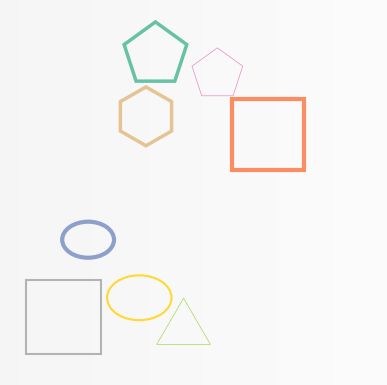[{"shape": "pentagon", "thickness": 2.5, "radius": 0.42, "center": [0.401, 0.858]}, {"shape": "square", "thickness": 3, "radius": 0.47, "center": [0.691, 0.651]}, {"shape": "oval", "thickness": 3, "radius": 0.33, "center": [0.227, 0.377]}, {"shape": "pentagon", "thickness": 0.5, "radius": 0.34, "center": [0.561, 0.807]}, {"shape": "triangle", "thickness": 0.5, "radius": 0.4, "center": [0.474, 0.145]}, {"shape": "oval", "thickness": 1.5, "radius": 0.42, "center": [0.359, 0.227]}, {"shape": "hexagon", "thickness": 2.5, "radius": 0.38, "center": [0.377, 0.698]}, {"shape": "square", "thickness": 1.5, "radius": 0.48, "center": [0.163, 0.178]}]